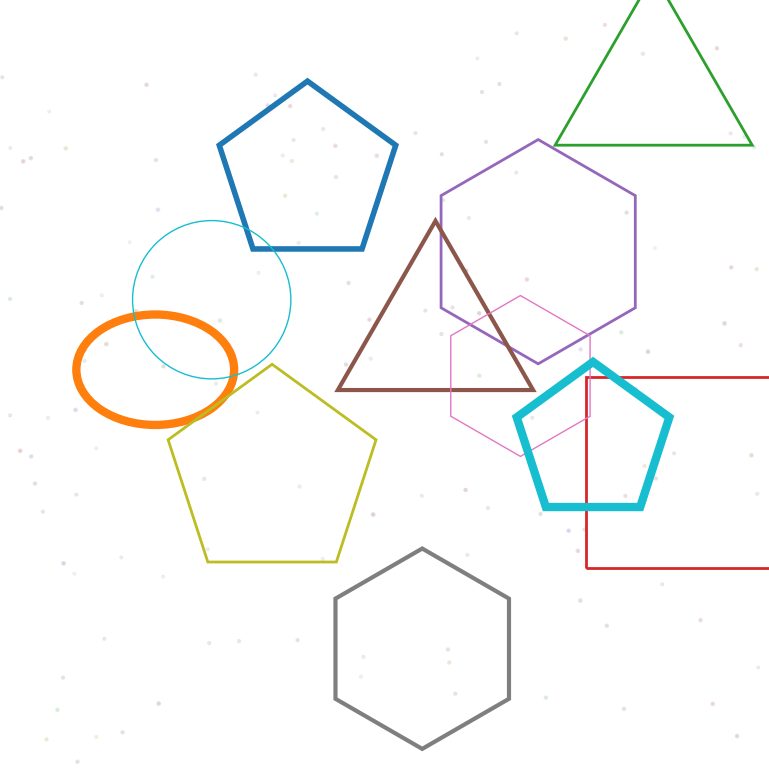[{"shape": "pentagon", "thickness": 2, "radius": 0.6, "center": [0.399, 0.774]}, {"shape": "oval", "thickness": 3, "radius": 0.51, "center": [0.202, 0.52]}, {"shape": "triangle", "thickness": 1, "radius": 0.74, "center": [0.849, 0.885]}, {"shape": "square", "thickness": 1, "radius": 0.62, "center": [0.885, 0.386]}, {"shape": "hexagon", "thickness": 1, "radius": 0.73, "center": [0.699, 0.673]}, {"shape": "triangle", "thickness": 1.5, "radius": 0.73, "center": [0.566, 0.567]}, {"shape": "hexagon", "thickness": 0.5, "radius": 0.52, "center": [0.676, 0.512]}, {"shape": "hexagon", "thickness": 1.5, "radius": 0.65, "center": [0.548, 0.158]}, {"shape": "pentagon", "thickness": 1, "radius": 0.71, "center": [0.353, 0.385]}, {"shape": "pentagon", "thickness": 3, "radius": 0.52, "center": [0.77, 0.426]}, {"shape": "circle", "thickness": 0.5, "radius": 0.51, "center": [0.275, 0.611]}]